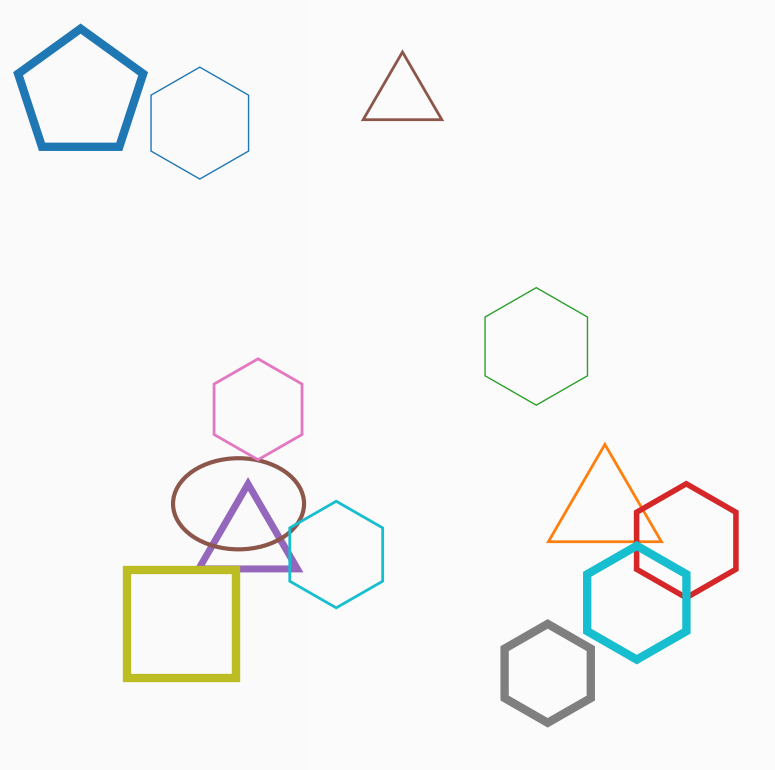[{"shape": "pentagon", "thickness": 3, "radius": 0.42, "center": [0.104, 0.878]}, {"shape": "hexagon", "thickness": 0.5, "radius": 0.36, "center": [0.258, 0.84]}, {"shape": "triangle", "thickness": 1, "radius": 0.42, "center": [0.781, 0.339]}, {"shape": "hexagon", "thickness": 0.5, "radius": 0.38, "center": [0.692, 0.55]}, {"shape": "hexagon", "thickness": 2, "radius": 0.37, "center": [0.886, 0.298]}, {"shape": "triangle", "thickness": 2.5, "radius": 0.37, "center": [0.32, 0.298]}, {"shape": "triangle", "thickness": 1, "radius": 0.29, "center": [0.519, 0.874]}, {"shape": "oval", "thickness": 1.5, "radius": 0.42, "center": [0.308, 0.346]}, {"shape": "hexagon", "thickness": 1, "radius": 0.33, "center": [0.333, 0.468]}, {"shape": "hexagon", "thickness": 3, "radius": 0.32, "center": [0.707, 0.126]}, {"shape": "square", "thickness": 3, "radius": 0.35, "center": [0.234, 0.189]}, {"shape": "hexagon", "thickness": 1, "radius": 0.35, "center": [0.434, 0.28]}, {"shape": "hexagon", "thickness": 3, "radius": 0.37, "center": [0.822, 0.217]}]